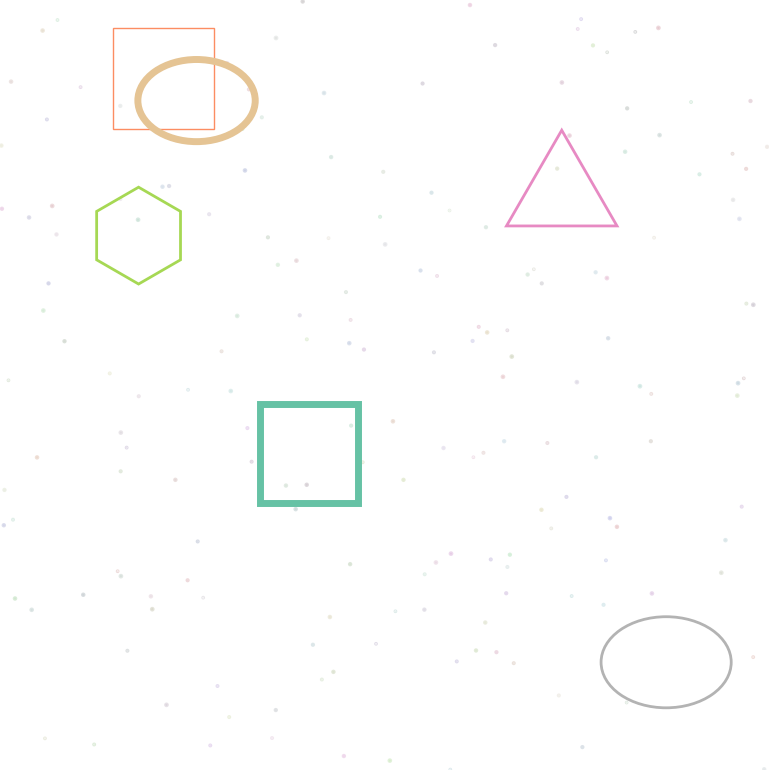[{"shape": "square", "thickness": 2.5, "radius": 0.32, "center": [0.401, 0.411]}, {"shape": "square", "thickness": 0.5, "radius": 0.33, "center": [0.212, 0.899]}, {"shape": "triangle", "thickness": 1, "radius": 0.41, "center": [0.73, 0.748]}, {"shape": "hexagon", "thickness": 1, "radius": 0.31, "center": [0.18, 0.694]}, {"shape": "oval", "thickness": 2.5, "radius": 0.38, "center": [0.255, 0.869]}, {"shape": "oval", "thickness": 1, "radius": 0.42, "center": [0.865, 0.14]}]